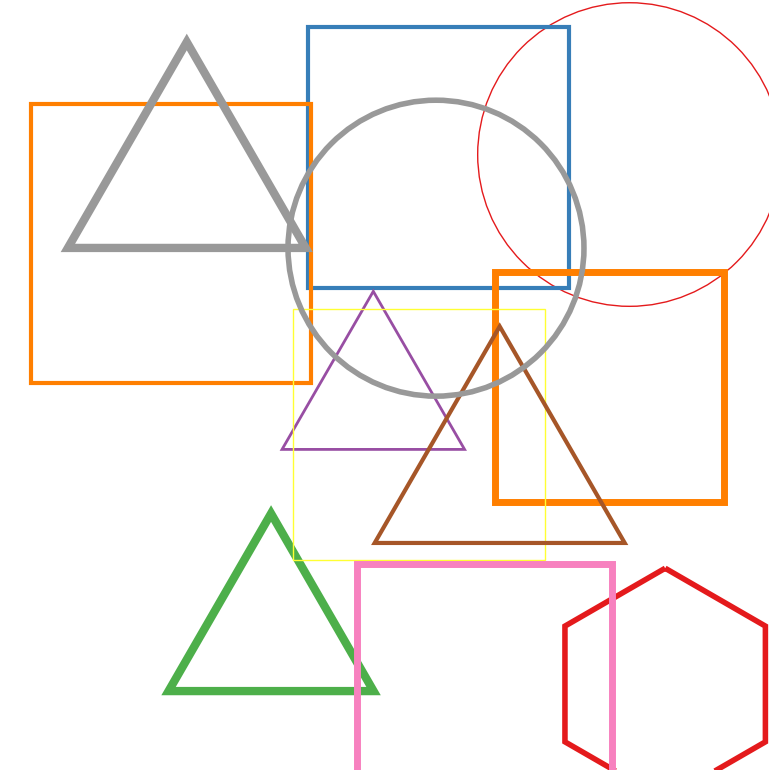[{"shape": "hexagon", "thickness": 2, "radius": 0.75, "center": [0.864, 0.112]}, {"shape": "circle", "thickness": 0.5, "radius": 0.99, "center": [0.818, 0.799]}, {"shape": "square", "thickness": 1.5, "radius": 0.85, "center": [0.569, 0.795]}, {"shape": "triangle", "thickness": 3, "radius": 0.77, "center": [0.352, 0.179]}, {"shape": "triangle", "thickness": 1, "radius": 0.68, "center": [0.485, 0.485]}, {"shape": "square", "thickness": 2.5, "radius": 0.74, "center": [0.791, 0.497]}, {"shape": "square", "thickness": 1.5, "radius": 0.91, "center": [0.222, 0.684]}, {"shape": "square", "thickness": 0.5, "radius": 0.82, "center": [0.544, 0.436]}, {"shape": "triangle", "thickness": 1.5, "radius": 0.94, "center": [0.649, 0.389]}, {"shape": "square", "thickness": 2.5, "radius": 0.83, "center": [0.629, 0.101]}, {"shape": "circle", "thickness": 2, "radius": 0.96, "center": [0.566, 0.678]}, {"shape": "triangle", "thickness": 3, "radius": 0.89, "center": [0.243, 0.767]}]